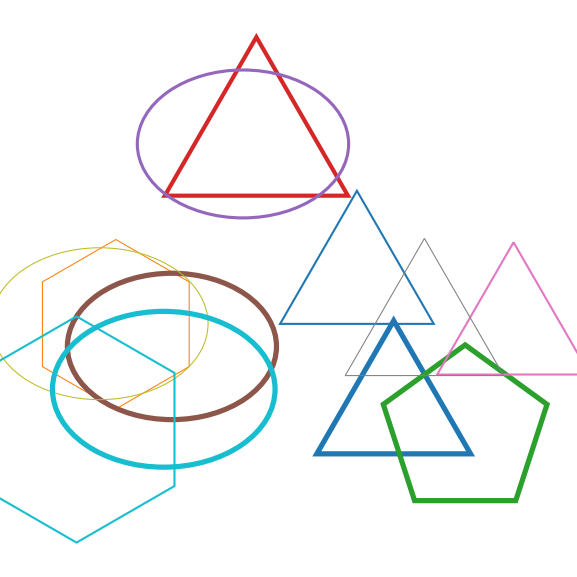[{"shape": "triangle", "thickness": 2.5, "radius": 0.77, "center": [0.682, 0.29]}, {"shape": "triangle", "thickness": 1, "radius": 0.77, "center": [0.618, 0.515]}, {"shape": "hexagon", "thickness": 0.5, "radius": 0.73, "center": [0.201, 0.438]}, {"shape": "pentagon", "thickness": 2.5, "radius": 0.75, "center": [0.805, 0.253]}, {"shape": "triangle", "thickness": 2, "radius": 0.92, "center": [0.444, 0.752]}, {"shape": "oval", "thickness": 1.5, "radius": 0.91, "center": [0.421, 0.75]}, {"shape": "oval", "thickness": 2.5, "radius": 0.91, "center": [0.298, 0.399]}, {"shape": "triangle", "thickness": 1, "radius": 0.76, "center": [0.889, 0.427]}, {"shape": "triangle", "thickness": 0.5, "radius": 0.79, "center": [0.735, 0.428]}, {"shape": "oval", "thickness": 0.5, "radius": 0.94, "center": [0.172, 0.439]}, {"shape": "oval", "thickness": 2.5, "radius": 0.96, "center": [0.284, 0.325]}, {"shape": "hexagon", "thickness": 1, "radius": 0.98, "center": [0.133, 0.255]}]